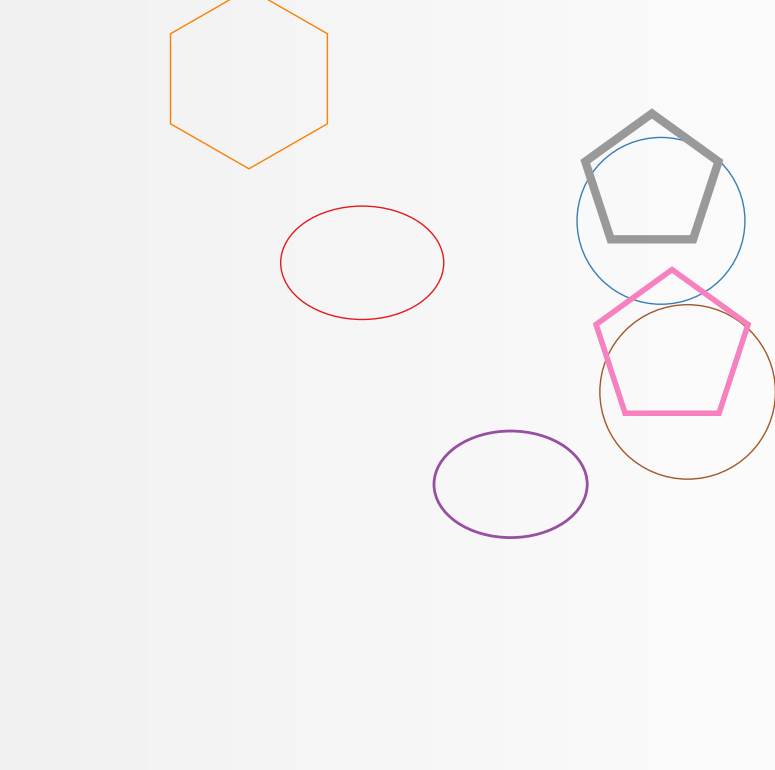[{"shape": "oval", "thickness": 0.5, "radius": 0.53, "center": [0.467, 0.659]}, {"shape": "circle", "thickness": 0.5, "radius": 0.54, "center": [0.853, 0.713]}, {"shape": "oval", "thickness": 1, "radius": 0.49, "center": [0.659, 0.371]}, {"shape": "hexagon", "thickness": 0.5, "radius": 0.58, "center": [0.321, 0.898]}, {"shape": "circle", "thickness": 0.5, "radius": 0.57, "center": [0.887, 0.491]}, {"shape": "pentagon", "thickness": 2, "radius": 0.52, "center": [0.867, 0.547]}, {"shape": "pentagon", "thickness": 3, "radius": 0.45, "center": [0.841, 0.762]}]